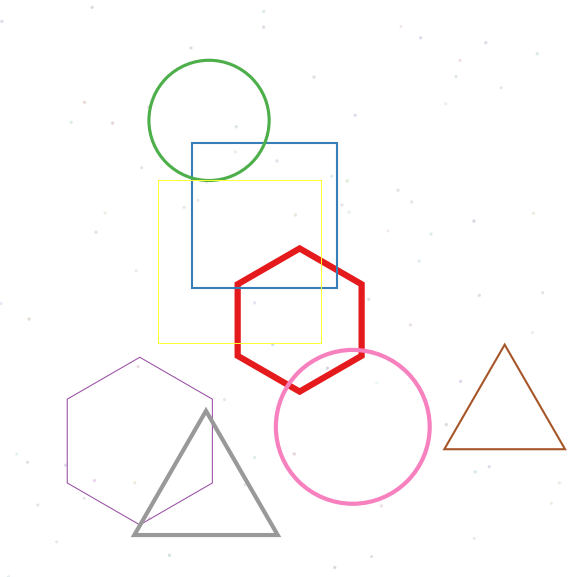[{"shape": "hexagon", "thickness": 3, "radius": 0.62, "center": [0.519, 0.445]}, {"shape": "square", "thickness": 1, "radius": 0.63, "center": [0.458, 0.625]}, {"shape": "circle", "thickness": 1.5, "radius": 0.52, "center": [0.362, 0.791]}, {"shape": "hexagon", "thickness": 0.5, "radius": 0.73, "center": [0.242, 0.235]}, {"shape": "square", "thickness": 0.5, "radius": 0.7, "center": [0.415, 0.547]}, {"shape": "triangle", "thickness": 1, "radius": 0.6, "center": [0.874, 0.282]}, {"shape": "circle", "thickness": 2, "radius": 0.67, "center": [0.611, 0.26]}, {"shape": "triangle", "thickness": 2, "radius": 0.72, "center": [0.357, 0.144]}]